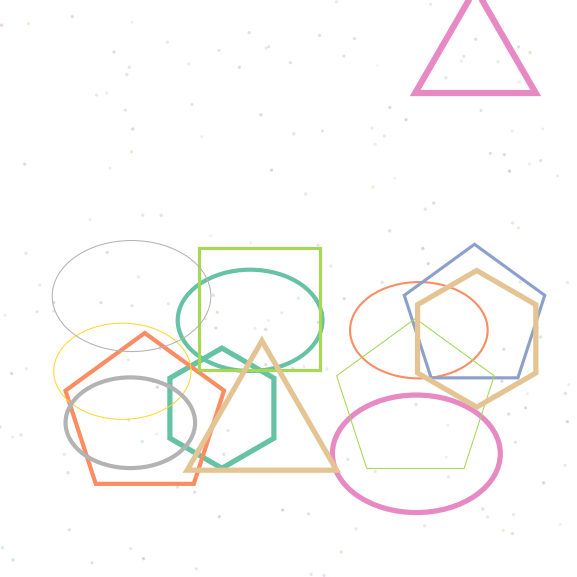[{"shape": "hexagon", "thickness": 2.5, "radius": 0.52, "center": [0.384, 0.292]}, {"shape": "oval", "thickness": 2, "radius": 0.63, "center": [0.433, 0.444]}, {"shape": "oval", "thickness": 1, "radius": 0.6, "center": [0.725, 0.427]}, {"shape": "pentagon", "thickness": 2, "radius": 0.72, "center": [0.251, 0.278]}, {"shape": "pentagon", "thickness": 1.5, "radius": 0.64, "center": [0.822, 0.448]}, {"shape": "oval", "thickness": 2.5, "radius": 0.73, "center": [0.721, 0.213]}, {"shape": "triangle", "thickness": 3, "radius": 0.6, "center": [0.823, 0.898]}, {"shape": "square", "thickness": 1.5, "radius": 0.53, "center": [0.449, 0.464]}, {"shape": "pentagon", "thickness": 0.5, "radius": 0.72, "center": [0.719, 0.304]}, {"shape": "oval", "thickness": 0.5, "radius": 0.59, "center": [0.212, 0.356]}, {"shape": "hexagon", "thickness": 2.5, "radius": 0.59, "center": [0.825, 0.412]}, {"shape": "triangle", "thickness": 2.5, "radius": 0.75, "center": [0.454, 0.26]}, {"shape": "oval", "thickness": 2, "radius": 0.56, "center": [0.226, 0.267]}, {"shape": "oval", "thickness": 0.5, "radius": 0.69, "center": [0.228, 0.487]}]